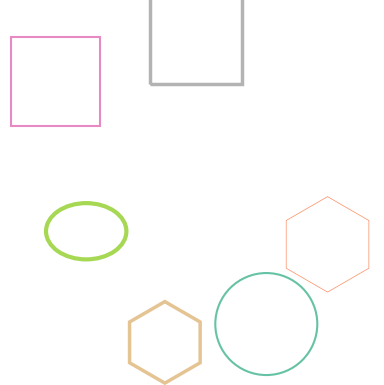[{"shape": "circle", "thickness": 1.5, "radius": 0.66, "center": [0.692, 0.158]}, {"shape": "hexagon", "thickness": 0.5, "radius": 0.62, "center": [0.851, 0.365]}, {"shape": "square", "thickness": 1.5, "radius": 0.58, "center": [0.144, 0.787]}, {"shape": "oval", "thickness": 3, "radius": 0.52, "center": [0.224, 0.399]}, {"shape": "hexagon", "thickness": 2.5, "radius": 0.53, "center": [0.428, 0.111]}, {"shape": "square", "thickness": 2.5, "radius": 0.59, "center": [0.509, 0.899]}]